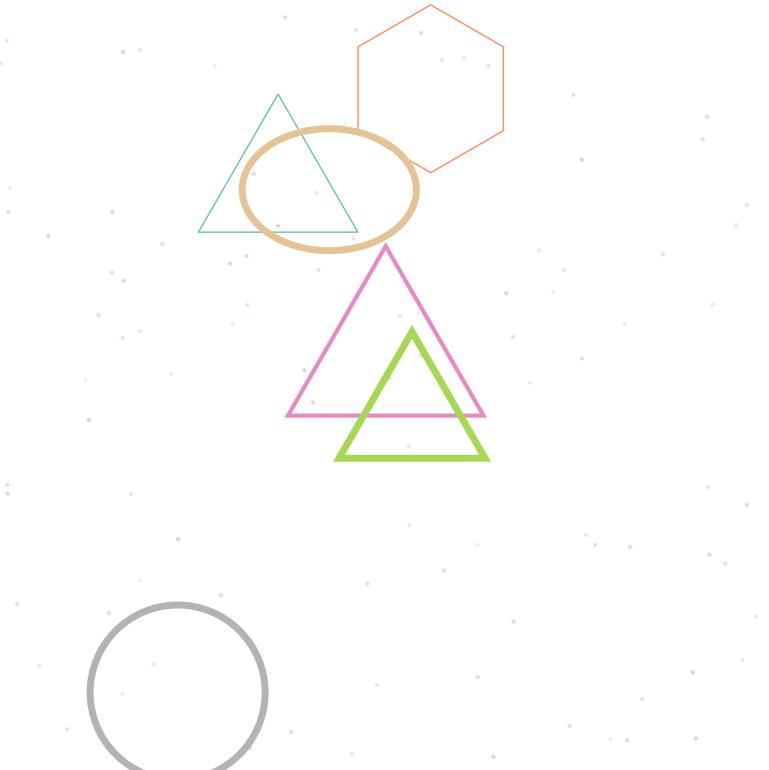[{"shape": "triangle", "thickness": 0.5, "radius": 0.6, "center": [0.361, 0.758]}, {"shape": "hexagon", "thickness": 0.5, "radius": 0.54, "center": [0.559, 0.885]}, {"shape": "triangle", "thickness": 1.5, "radius": 0.73, "center": [0.501, 0.534]}, {"shape": "triangle", "thickness": 2.5, "radius": 0.55, "center": [0.535, 0.46]}, {"shape": "oval", "thickness": 2.5, "radius": 0.57, "center": [0.428, 0.754]}, {"shape": "circle", "thickness": 2.5, "radius": 0.57, "center": [0.231, 0.101]}]